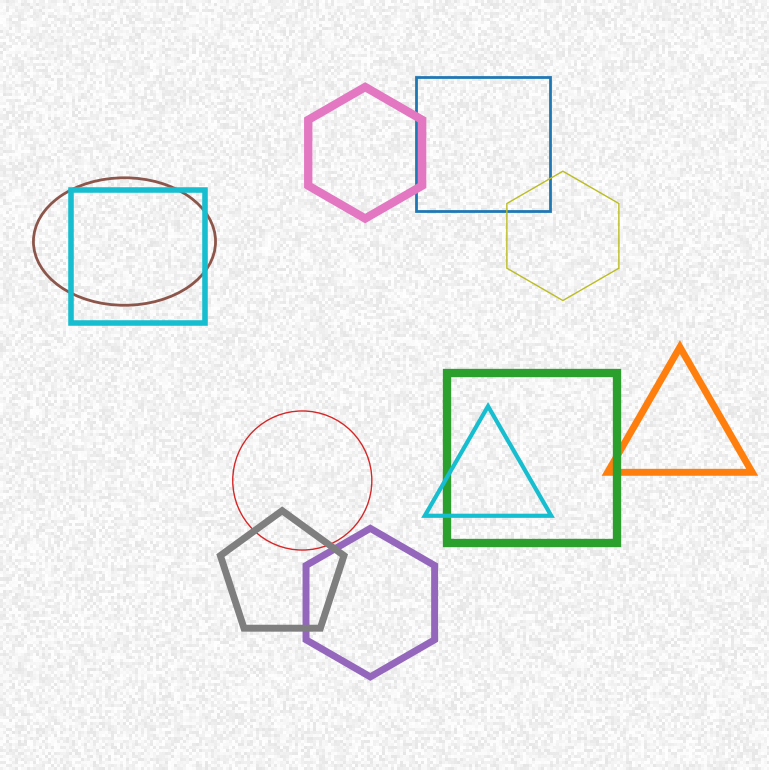[{"shape": "square", "thickness": 1, "radius": 0.43, "center": [0.628, 0.813]}, {"shape": "triangle", "thickness": 2.5, "radius": 0.54, "center": [0.883, 0.441]}, {"shape": "square", "thickness": 3, "radius": 0.55, "center": [0.691, 0.405]}, {"shape": "circle", "thickness": 0.5, "radius": 0.45, "center": [0.393, 0.376]}, {"shape": "hexagon", "thickness": 2.5, "radius": 0.48, "center": [0.481, 0.217]}, {"shape": "oval", "thickness": 1, "radius": 0.59, "center": [0.162, 0.686]}, {"shape": "hexagon", "thickness": 3, "radius": 0.43, "center": [0.474, 0.802]}, {"shape": "pentagon", "thickness": 2.5, "radius": 0.42, "center": [0.366, 0.252]}, {"shape": "hexagon", "thickness": 0.5, "radius": 0.42, "center": [0.731, 0.694]}, {"shape": "square", "thickness": 2, "radius": 0.43, "center": [0.179, 0.667]}, {"shape": "triangle", "thickness": 1.5, "radius": 0.47, "center": [0.634, 0.378]}]